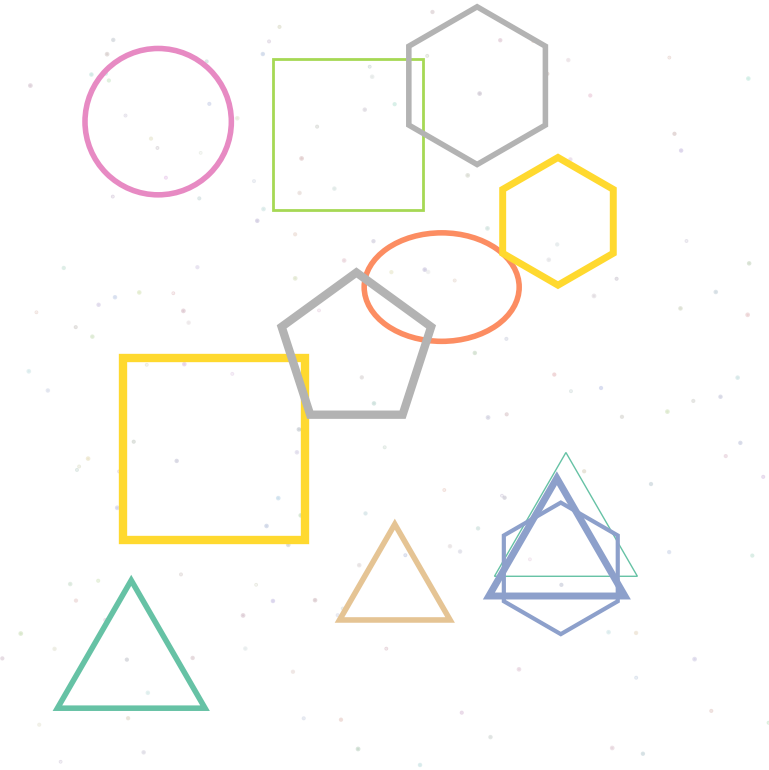[{"shape": "triangle", "thickness": 0.5, "radius": 0.54, "center": [0.735, 0.305]}, {"shape": "triangle", "thickness": 2, "radius": 0.55, "center": [0.17, 0.136]}, {"shape": "oval", "thickness": 2, "radius": 0.5, "center": [0.574, 0.627]}, {"shape": "hexagon", "thickness": 1.5, "radius": 0.43, "center": [0.728, 0.262]}, {"shape": "triangle", "thickness": 2.5, "radius": 0.51, "center": [0.723, 0.277]}, {"shape": "circle", "thickness": 2, "radius": 0.48, "center": [0.205, 0.842]}, {"shape": "square", "thickness": 1, "radius": 0.49, "center": [0.452, 0.825]}, {"shape": "square", "thickness": 3, "radius": 0.59, "center": [0.278, 0.417]}, {"shape": "hexagon", "thickness": 2.5, "radius": 0.41, "center": [0.725, 0.713]}, {"shape": "triangle", "thickness": 2, "radius": 0.41, "center": [0.513, 0.236]}, {"shape": "pentagon", "thickness": 3, "radius": 0.51, "center": [0.463, 0.544]}, {"shape": "hexagon", "thickness": 2, "radius": 0.51, "center": [0.62, 0.889]}]